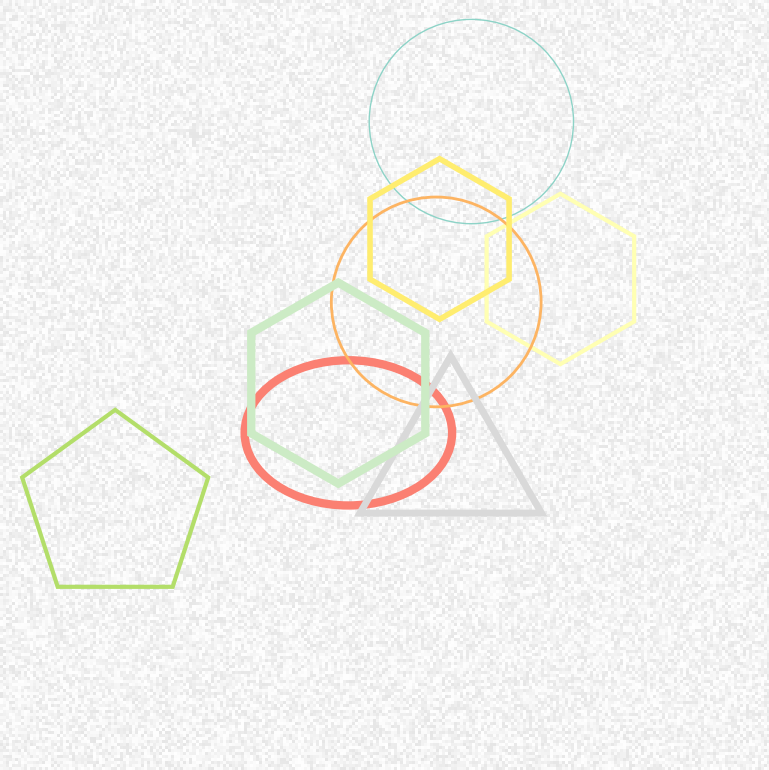[{"shape": "circle", "thickness": 0.5, "radius": 0.66, "center": [0.612, 0.842]}, {"shape": "hexagon", "thickness": 1.5, "radius": 0.55, "center": [0.728, 0.638]}, {"shape": "oval", "thickness": 3, "radius": 0.67, "center": [0.452, 0.438]}, {"shape": "circle", "thickness": 1, "radius": 0.68, "center": [0.567, 0.608]}, {"shape": "pentagon", "thickness": 1.5, "radius": 0.64, "center": [0.15, 0.341]}, {"shape": "triangle", "thickness": 2.5, "radius": 0.68, "center": [0.585, 0.402]}, {"shape": "hexagon", "thickness": 3, "radius": 0.65, "center": [0.439, 0.502]}, {"shape": "hexagon", "thickness": 2, "radius": 0.52, "center": [0.571, 0.69]}]